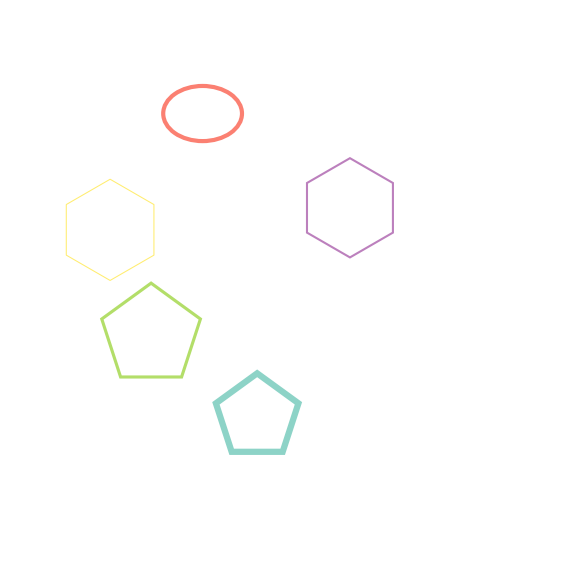[{"shape": "pentagon", "thickness": 3, "radius": 0.38, "center": [0.445, 0.278]}, {"shape": "oval", "thickness": 2, "radius": 0.34, "center": [0.351, 0.803]}, {"shape": "pentagon", "thickness": 1.5, "radius": 0.45, "center": [0.262, 0.419]}, {"shape": "hexagon", "thickness": 1, "radius": 0.43, "center": [0.606, 0.639]}, {"shape": "hexagon", "thickness": 0.5, "radius": 0.44, "center": [0.191, 0.601]}]